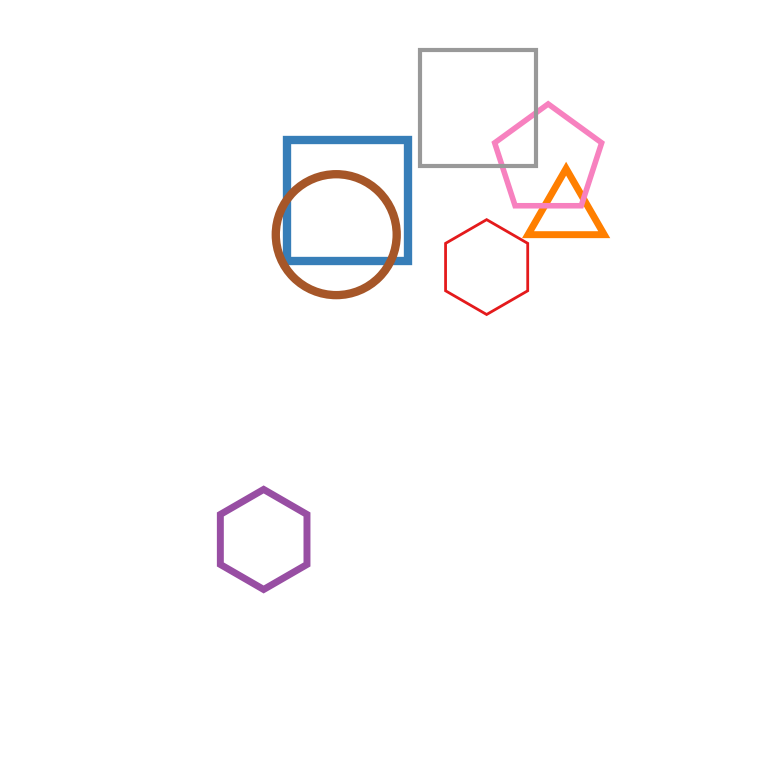[{"shape": "hexagon", "thickness": 1, "radius": 0.31, "center": [0.632, 0.653]}, {"shape": "square", "thickness": 3, "radius": 0.39, "center": [0.451, 0.74]}, {"shape": "hexagon", "thickness": 2.5, "radius": 0.32, "center": [0.342, 0.299]}, {"shape": "triangle", "thickness": 2.5, "radius": 0.29, "center": [0.735, 0.724]}, {"shape": "circle", "thickness": 3, "radius": 0.39, "center": [0.437, 0.695]}, {"shape": "pentagon", "thickness": 2, "radius": 0.37, "center": [0.712, 0.792]}, {"shape": "square", "thickness": 1.5, "radius": 0.38, "center": [0.621, 0.86]}]